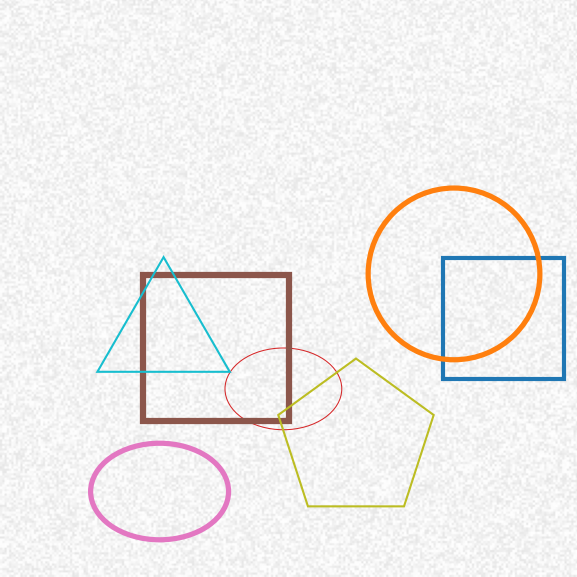[{"shape": "square", "thickness": 2, "radius": 0.53, "center": [0.872, 0.448]}, {"shape": "circle", "thickness": 2.5, "radius": 0.74, "center": [0.786, 0.525]}, {"shape": "oval", "thickness": 0.5, "radius": 0.51, "center": [0.491, 0.326]}, {"shape": "square", "thickness": 3, "radius": 0.63, "center": [0.374, 0.397]}, {"shape": "oval", "thickness": 2.5, "radius": 0.6, "center": [0.276, 0.148]}, {"shape": "pentagon", "thickness": 1, "radius": 0.71, "center": [0.616, 0.237]}, {"shape": "triangle", "thickness": 1, "radius": 0.66, "center": [0.283, 0.422]}]